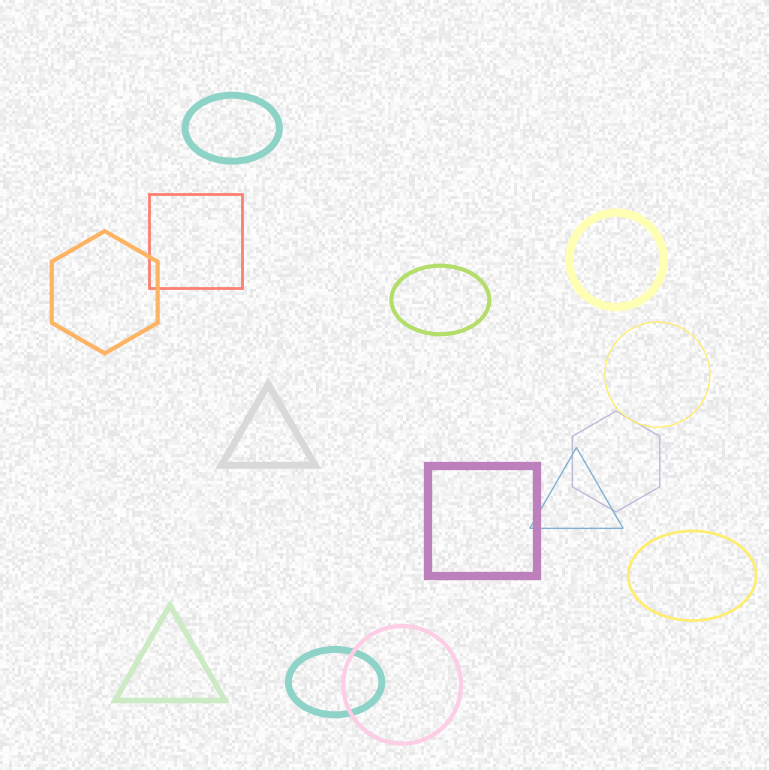[{"shape": "oval", "thickness": 2.5, "radius": 0.3, "center": [0.435, 0.114]}, {"shape": "oval", "thickness": 2.5, "radius": 0.31, "center": [0.302, 0.834]}, {"shape": "circle", "thickness": 3, "radius": 0.31, "center": [0.801, 0.662]}, {"shape": "hexagon", "thickness": 0.5, "radius": 0.33, "center": [0.8, 0.401]}, {"shape": "square", "thickness": 1, "radius": 0.3, "center": [0.254, 0.687]}, {"shape": "triangle", "thickness": 0.5, "radius": 0.35, "center": [0.749, 0.349]}, {"shape": "hexagon", "thickness": 1.5, "radius": 0.4, "center": [0.136, 0.62]}, {"shape": "oval", "thickness": 1.5, "radius": 0.32, "center": [0.572, 0.61]}, {"shape": "circle", "thickness": 1.5, "radius": 0.38, "center": [0.522, 0.111]}, {"shape": "triangle", "thickness": 2.5, "radius": 0.35, "center": [0.348, 0.431]}, {"shape": "square", "thickness": 3, "radius": 0.36, "center": [0.627, 0.323]}, {"shape": "triangle", "thickness": 2, "radius": 0.41, "center": [0.221, 0.132]}, {"shape": "circle", "thickness": 0.5, "radius": 0.34, "center": [0.854, 0.513]}, {"shape": "oval", "thickness": 1, "radius": 0.42, "center": [0.899, 0.252]}]